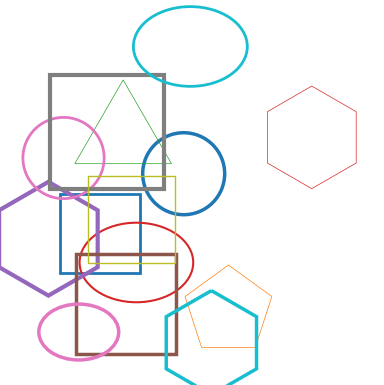[{"shape": "square", "thickness": 2, "radius": 0.52, "center": [0.261, 0.394]}, {"shape": "circle", "thickness": 2.5, "radius": 0.53, "center": [0.477, 0.549]}, {"shape": "pentagon", "thickness": 0.5, "radius": 0.59, "center": [0.593, 0.193]}, {"shape": "triangle", "thickness": 0.5, "radius": 0.73, "center": [0.32, 0.647]}, {"shape": "hexagon", "thickness": 0.5, "radius": 0.67, "center": [0.81, 0.643]}, {"shape": "oval", "thickness": 1.5, "radius": 0.74, "center": [0.354, 0.318]}, {"shape": "hexagon", "thickness": 3, "radius": 0.74, "center": [0.126, 0.38]}, {"shape": "square", "thickness": 2.5, "radius": 0.65, "center": [0.328, 0.21]}, {"shape": "circle", "thickness": 2, "radius": 0.53, "center": [0.165, 0.59]}, {"shape": "oval", "thickness": 2.5, "radius": 0.52, "center": [0.205, 0.138]}, {"shape": "square", "thickness": 3, "radius": 0.74, "center": [0.278, 0.657]}, {"shape": "square", "thickness": 1, "radius": 0.57, "center": [0.341, 0.431]}, {"shape": "oval", "thickness": 2, "radius": 0.74, "center": [0.494, 0.879]}, {"shape": "hexagon", "thickness": 2.5, "radius": 0.68, "center": [0.549, 0.11]}]